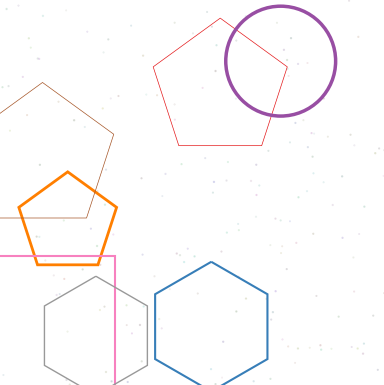[{"shape": "pentagon", "thickness": 0.5, "radius": 0.92, "center": [0.572, 0.77]}, {"shape": "hexagon", "thickness": 1.5, "radius": 0.84, "center": [0.549, 0.152]}, {"shape": "circle", "thickness": 2.5, "radius": 0.71, "center": [0.729, 0.841]}, {"shape": "pentagon", "thickness": 2, "radius": 0.67, "center": [0.176, 0.42]}, {"shape": "pentagon", "thickness": 0.5, "radius": 0.97, "center": [0.11, 0.591]}, {"shape": "square", "thickness": 1.5, "radius": 0.88, "center": [0.122, 0.159]}, {"shape": "hexagon", "thickness": 1, "radius": 0.77, "center": [0.249, 0.128]}]